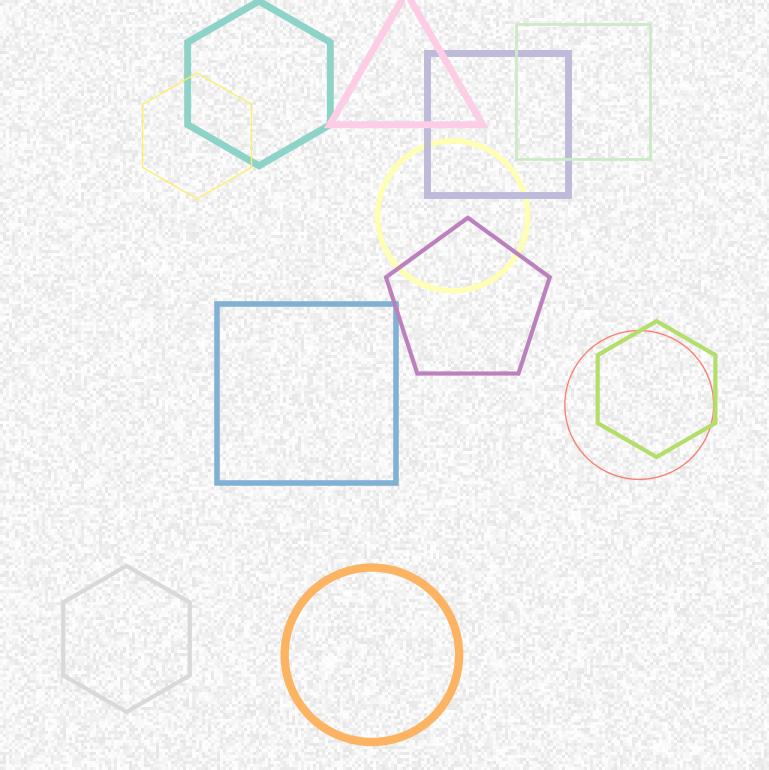[{"shape": "hexagon", "thickness": 2.5, "radius": 0.53, "center": [0.336, 0.892]}, {"shape": "circle", "thickness": 2, "radius": 0.49, "center": [0.588, 0.72]}, {"shape": "square", "thickness": 2.5, "radius": 0.46, "center": [0.646, 0.839]}, {"shape": "circle", "thickness": 0.5, "radius": 0.48, "center": [0.83, 0.474]}, {"shape": "square", "thickness": 2, "radius": 0.58, "center": [0.398, 0.489]}, {"shape": "circle", "thickness": 3, "radius": 0.57, "center": [0.483, 0.15]}, {"shape": "hexagon", "thickness": 1.5, "radius": 0.44, "center": [0.853, 0.495]}, {"shape": "triangle", "thickness": 2.5, "radius": 0.57, "center": [0.528, 0.895]}, {"shape": "hexagon", "thickness": 1.5, "radius": 0.47, "center": [0.164, 0.17]}, {"shape": "pentagon", "thickness": 1.5, "radius": 0.56, "center": [0.608, 0.605]}, {"shape": "square", "thickness": 1, "radius": 0.44, "center": [0.757, 0.881]}, {"shape": "hexagon", "thickness": 0.5, "radius": 0.41, "center": [0.256, 0.824]}]